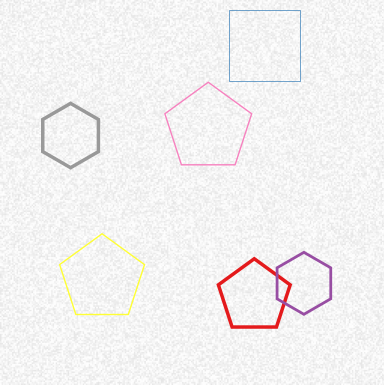[{"shape": "pentagon", "thickness": 2.5, "radius": 0.49, "center": [0.66, 0.23]}, {"shape": "square", "thickness": 0.5, "radius": 0.46, "center": [0.687, 0.882]}, {"shape": "hexagon", "thickness": 2, "radius": 0.4, "center": [0.789, 0.264]}, {"shape": "pentagon", "thickness": 1, "radius": 0.58, "center": [0.265, 0.277]}, {"shape": "pentagon", "thickness": 1, "radius": 0.59, "center": [0.541, 0.668]}, {"shape": "hexagon", "thickness": 2.5, "radius": 0.42, "center": [0.183, 0.648]}]